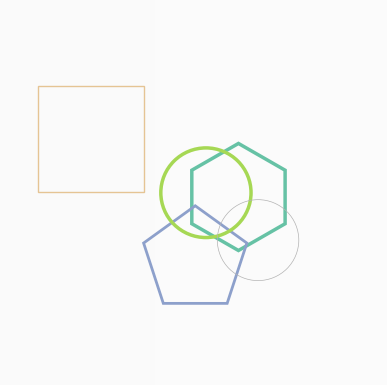[{"shape": "hexagon", "thickness": 2.5, "radius": 0.7, "center": [0.615, 0.488]}, {"shape": "pentagon", "thickness": 2, "radius": 0.7, "center": [0.504, 0.325]}, {"shape": "circle", "thickness": 2.5, "radius": 0.58, "center": [0.531, 0.499]}, {"shape": "square", "thickness": 1, "radius": 0.68, "center": [0.234, 0.639]}, {"shape": "circle", "thickness": 0.5, "radius": 0.53, "center": [0.666, 0.376]}]